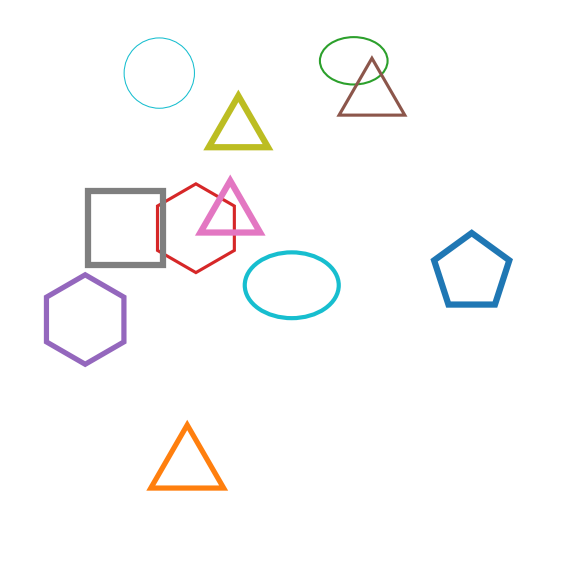[{"shape": "pentagon", "thickness": 3, "radius": 0.34, "center": [0.817, 0.527]}, {"shape": "triangle", "thickness": 2.5, "radius": 0.36, "center": [0.324, 0.19]}, {"shape": "oval", "thickness": 1, "radius": 0.29, "center": [0.613, 0.894]}, {"shape": "hexagon", "thickness": 1.5, "radius": 0.38, "center": [0.339, 0.604]}, {"shape": "hexagon", "thickness": 2.5, "radius": 0.39, "center": [0.148, 0.446]}, {"shape": "triangle", "thickness": 1.5, "radius": 0.33, "center": [0.644, 0.833]}, {"shape": "triangle", "thickness": 3, "radius": 0.3, "center": [0.399, 0.626]}, {"shape": "square", "thickness": 3, "radius": 0.32, "center": [0.218, 0.604]}, {"shape": "triangle", "thickness": 3, "radius": 0.3, "center": [0.413, 0.774]}, {"shape": "circle", "thickness": 0.5, "radius": 0.3, "center": [0.276, 0.873]}, {"shape": "oval", "thickness": 2, "radius": 0.41, "center": [0.505, 0.505]}]